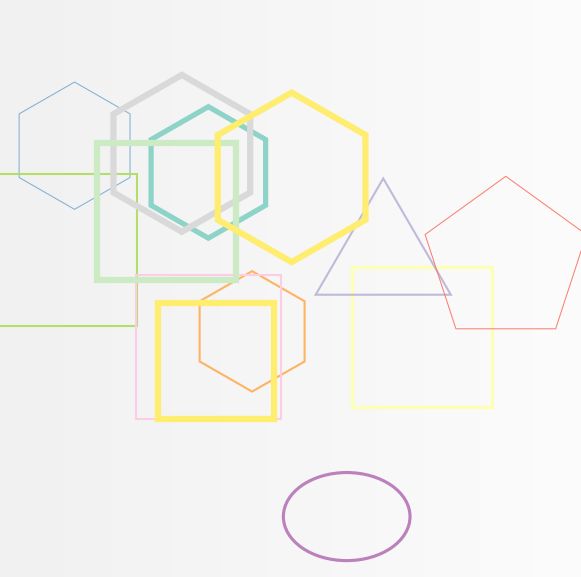[{"shape": "hexagon", "thickness": 2.5, "radius": 0.57, "center": [0.358, 0.701]}, {"shape": "square", "thickness": 1.5, "radius": 0.6, "center": [0.726, 0.415]}, {"shape": "triangle", "thickness": 1, "radius": 0.67, "center": [0.659, 0.556]}, {"shape": "pentagon", "thickness": 0.5, "radius": 0.73, "center": [0.87, 0.548]}, {"shape": "hexagon", "thickness": 0.5, "radius": 0.55, "center": [0.128, 0.747]}, {"shape": "hexagon", "thickness": 1, "radius": 0.52, "center": [0.434, 0.425]}, {"shape": "square", "thickness": 1, "radius": 0.65, "center": [0.105, 0.566]}, {"shape": "square", "thickness": 1, "radius": 0.62, "center": [0.359, 0.399]}, {"shape": "hexagon", "thickness": 3, "radius": 0.68, "center": [0.313, 0.734]}, {"shape": "oval", "thickness": 1.5, "radius": 0.54, "center": [0.596, 0.105]}, {"shape": "square", "thickness": 3, "radius": 0.6, "center": [0.286, 0.633]}, {"shape": "square", "thickness": 3, "radius": 0.5, "center": [0.372, 0.374]}, {"shape": "hexagon", "thickness": 3, "radius": 0.73, "center": [0.502, 0.692]}]